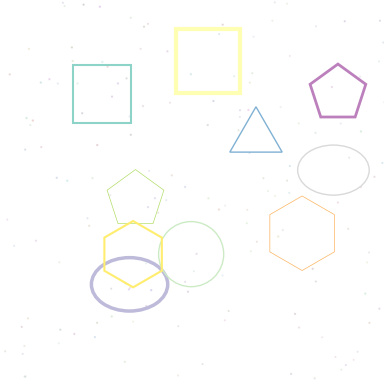[{"shape": "square", "thickness": 1.5, "radius": 0.38, "center": [0.265, 0.756]}, {"shape": "square", "thickness": 3, "radius": 0.42, "center": [0.539, 0.841]}, {"shape": "oval", "thickness": 2.5, "radius": 0.5, "center": [0.337, 0.261]}, {"shape": "triangle", "thickness": 1, "radius": 0.39, "center": [0.665, 0.644]}, {"shape": "hexagon", "thickness": 0.5, "radius": 0.48, "center": [0.785, 0.394]}, {"shape": "pentagon", "thickness": 0.5, "radius": 0.39, "center": [0.352, 0.482]}, {"shape": "oval", "thickness": 1, "radius": 0.46, "center": [0.866, 0.558]}, {"shape": "pentagon", "thickness": 2, "radius": 0.38, "center": [0.878, 0.758]}, {"shape": "circle", "thickness": 1, "radius": 0.42, "center": [0.496, 0.34]}, {"shape": "hexagon", "thickness": 1.5, "radius": 0.43, "center": [0.346, 0.34]}]